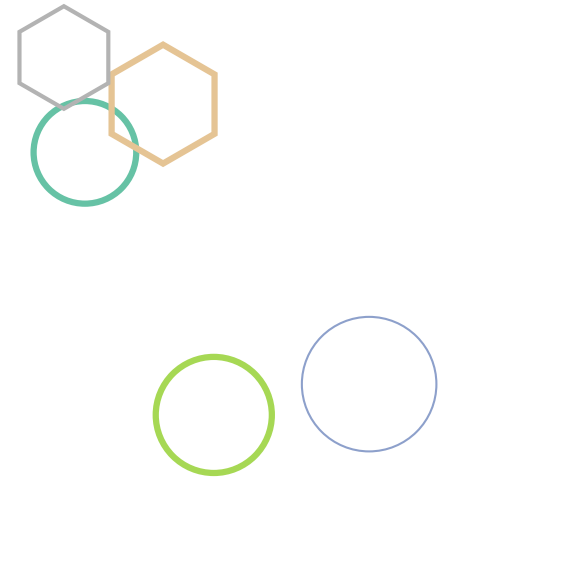[{"shape": "circle", "thickness": 3, "radius": 0.44, "center": [0.147, 0.735]}, {"shape": "circle", "thickness": 1, "radius": 0.58, "center": [0.639, 0.334]}, {"shape": "circle", "thickness": 3, "radius": 0.5, "center": [0.37, 0.281]}, {"shape": "hexagon", "thickness": 3, "radius": 0.51, "center": [0.282, 0.819]}, {"shape": "hexagon", "thickness": 2, "radius": 0.44, "center": [0.111, 0.9]}]